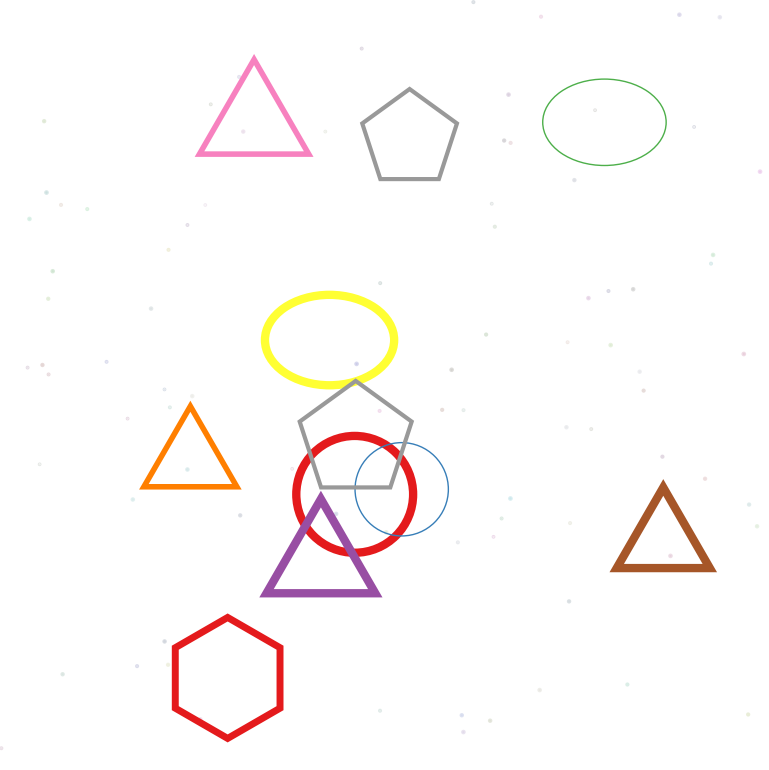[{"shape": "hexagon", "thickness": 2.5, "radius": 0.39, "center": [0.296, 0.12]}, {"shape": "circle", "thickness": 3, "radius": 0.38, "center": [0.461, 0.358]}, {"shape": "circle", "thickness": 0.5, "radius": 0.3, "center": [0.522, 0.365]}, {"shape": "oval", "thickness": 0.5, "radius": 0.4, "center": [0.785, 0.841]}, {"shape": "triangle", "thickness": 3, "radius": 0.41, "center": [0.417, 0.27]}, {"shape": "triangle", "thickness": 2, "radius": 0.35, "center": [0.247, 0.403]}, {"shape": "oval", "thickness": 3, "radius": 0.42, "center": [0.428, 0.558]}, {"shape": "triangle", "thickness": 3, "radius": 0.35, "center": [0.861, 0.297]}, {"shape": "triangle", "thickness": 2, "radius": 0.41, "center": [0.33, 0.841]}, {"shape": "pentagon", "thickness": 1.5, "radius": 0.32, "center": [0.532, 0.82]}, {"shape": "pentagon", "thickness": 1.5, "radius": 0.38, "center": [0.462, 0.429]}]